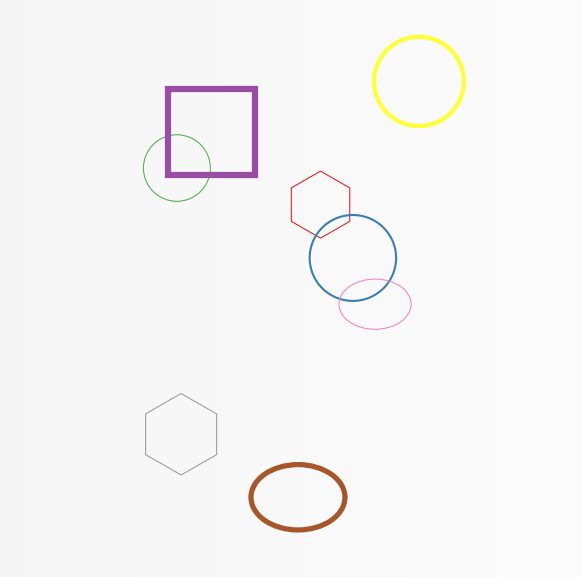[{"shape": "hexagon", "thickness": 0.5, "radius": 0.29, "center": [0.551, 0.645]}, {"shape": "circle", "thickness": 1, "radius": 0.37, "center": [0.607, 0.552]}, {"shape": "circle", "thickness": 0.5, "radius": 0.29, "center": [0.304, 0.708]}, {"shape": "square", "thickness": 3, "radius": 0.38, "center": [0.364, 0.771]}, {"shape": "circle", "thickness": 2, "radius": 0.39, "center": [0.721, 0.858]}, {"shape": "oval", "thickness": 2.5, "radius": 0.4, "center": [0.513, 0.138]}, {"shape": "oval", "thickness": 0.5, "radius": 0.31, "center": [0.645, 0.472]}, {"shape": "hexagon", "thickness": 0.5, "radius": 0.35, "center": [0.312, 0.247]}]